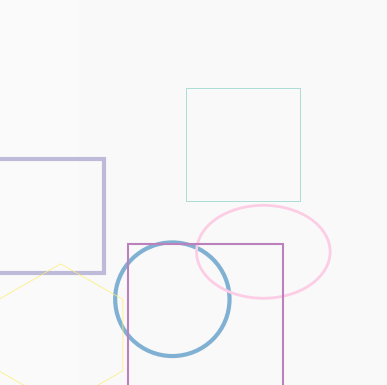[{"shape": "square", "thickness": 0.5, "radius": 0.73, "center": [0.627, 0.624]}, {"shape": "square", "thickness": 3, "radius": 0.74, "center": [0.12, 0.439]}, {"shape": "circle", "thickness": 3, "radius": 0.74, "center": [0.445, 0.223]}, {"shape": "oval", "thickness": 2, "radius": 0.86, "center": [0.68, 0.346]}, {"shape": "square", "thickness": 1.5, "radius": 1.0, "center": [0.53, 0.167]}, {"shape": "hexagon", "thickness": 0.5, "radius": 0.93, "center": [0.157, 0.13]}]